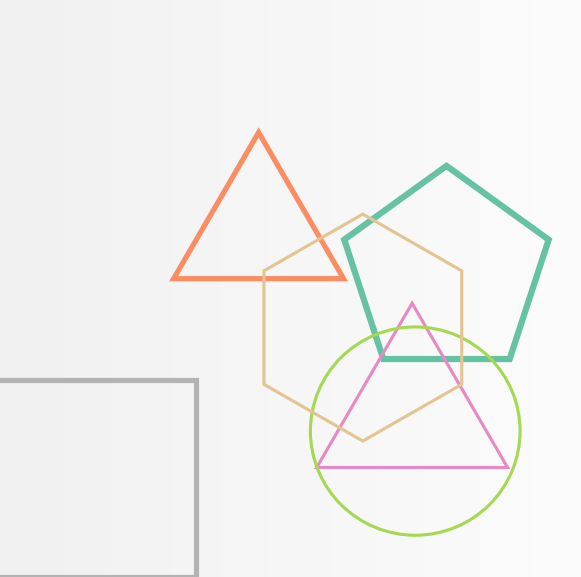[{"shape": "pentagon", "thickness": 3, "radius": 0.92, "center": [0.768, 0.527]}, {"shape": "triangle", "thickness": 2.5, "radius": 0.84, "center": [0.445, 0.601]}, {"shape": "triangle", "thickness": 1.5, "radius": 0.95, "center": [0.709, 0.284]}, {"shape": "circle", "thickness": 1.5, "radius": 0.9, "center": [0.714, 0.253]}, {"shape": "hexagon", "thickness": 1.5, "radius": 0.98, "center": [0.624, 0.432]}, {"shape": "square", "thickness": 2.5, "radius": 0.85, "center": [0.166, 0.17]}]